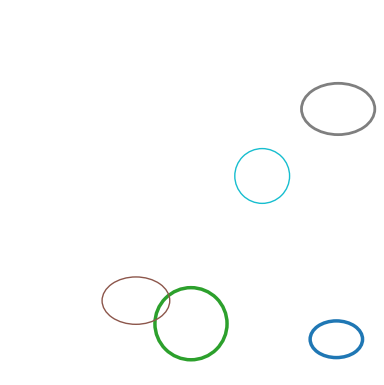[{"shape": "oval", "thickness": 2.5, "radius": 0.34, "center": [0.874, 0.119]}, {"shape": "circle", "thickness": 2.5, "radius": 0.47, "center": [0.496, 0.159]}, {"shape": "oval", "thickness": 1, "radius": 0.44, "center": [0.353, 0.219]}, {"shape": "oval", "thickness": 2, "radius": 0.48, "center": [0.878, 0.717]}, {"shape": "circle", "thickness": 1, "radius": 0.36, "center": [0.681, 0.543]}]